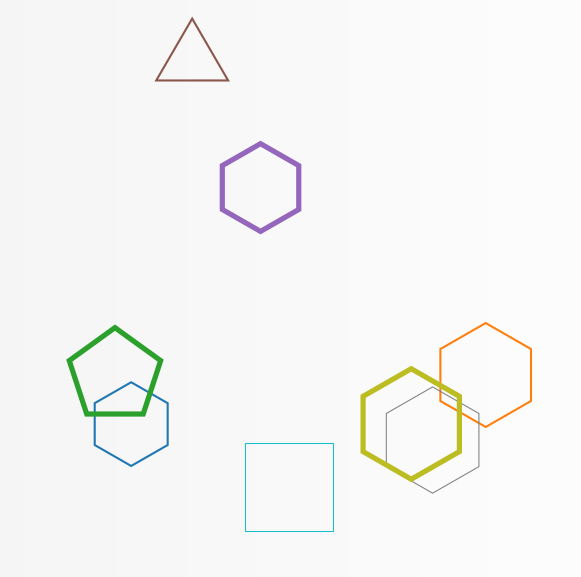[{"shape": "hexagon", "thickness": 1, "radius": 0.36, "center": [0.226, 0.265]}, {"shape": "hexagon", "thickness": 1, "radius": 0.45, "center": [0.836, 0.35]}, {"shape": "pentagon", "thickness": 2.5, "radius": 0.41, "center": [0.198, 0.349]}, {"shape": "hexagon", "thickness": 2.5, "radius": 0.38, "center": [0.448, 0.674]}, {"shape": "triangle", "thickness": 1, "radius": 0.36, "center": [0.331, 0.896]}, {"shape": "hexagon", "thickness": 0.5, "radius": 0.46, "center": [0.744, 0.237]}, {"shape": "hexagon", "thickness": 2.5, "radius": 0.48, "center": [0.708, 0.265]}, {"shape": "square", "thickness": 0.5, "radius": 0.38, "center": [0.497, 0.156]}]